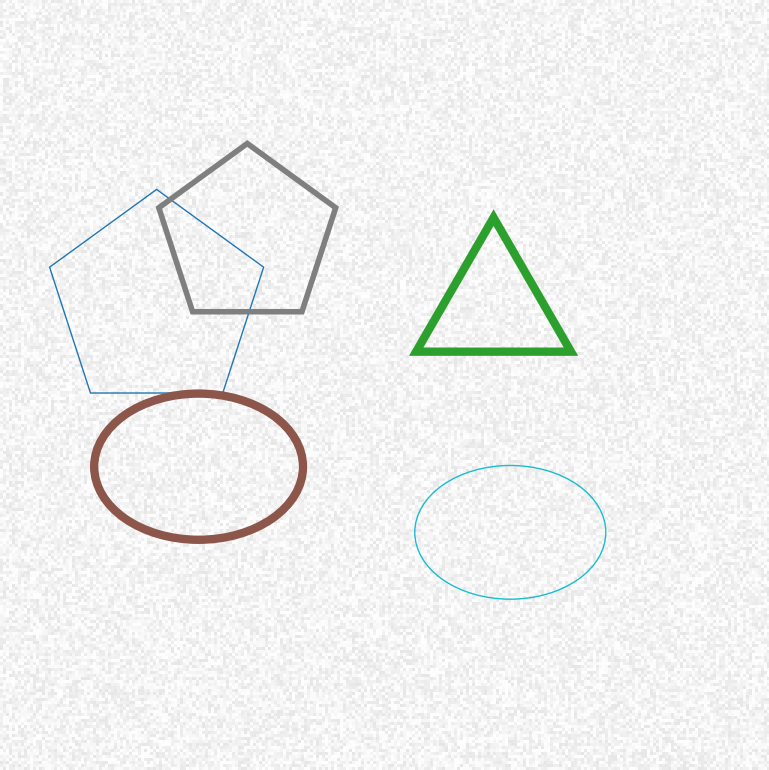[{"shape": "pentagon", "thickness": 0.5, "radius": 0.73, "center": [0.203, 0.608]}, {"shape": "triangle", "thickness": 3, "radius": 0.58, "center": [0.641, 0.601]}, {"shape": "oval", "thickness": 3, "radius": 0.68, "center": [0.258, 0.394]}, {"shape": "pentagon", "thickness": 2, "radius": 0.6, "center": [0.321, 0.693]}, {"shape": "oval", "thickness": 0.5, "radius": 0.62, "center": [0.663, 0.309]}]